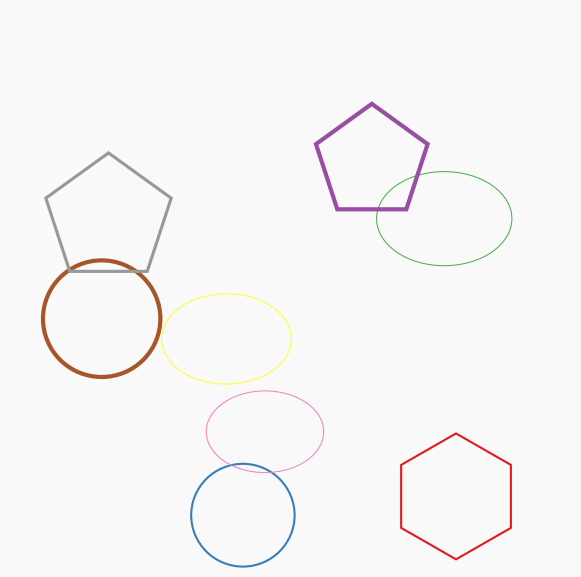[{"shape": "hexagon", "thickness": 1, "radius": 0.54, "center": [0.785, 0.14]}, {"shape": "circle", "thickness": 1, "radius": 0.44, "center": [0.418, 0.107]}, {"shape": "oval", "thickness": 0.5, "radius": 0.58, "center": [0.764, 0.621]}, {"shape": "pentagon", "thickness": 2, "radius": 0.5, "center": [0.64, 0.718]}, {"shape": "oval", "thickness": 0.5, "radius": 0.56, "center": [0.39, 0.412]}, {"shape": "circle", "thickness": 2, "radius": 0.5, "center": [0.175, 0.447]}, {"shape": "oval", "thickness": 0.5, "radius": 0.51, "center": [0.456, 0.252]}, {"shape": "pentagon", "thickness": 1.5, "radius": 0.57, "center": [0.187, 0.621]}]